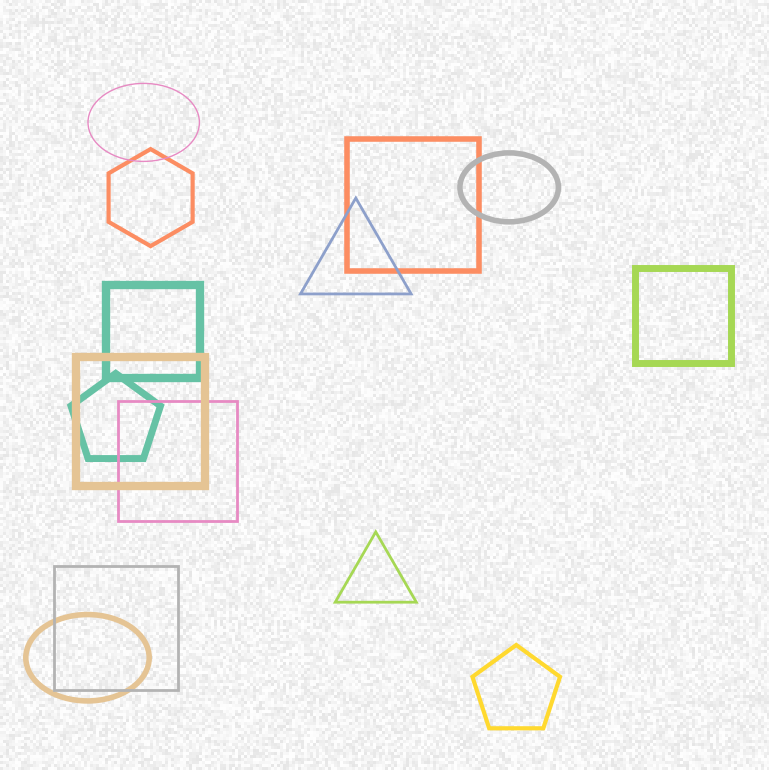[{"shape": "pentagon", "thickness": 2.5, "radius": 0.31, "center": [0.15, 0.454]}, {"shape": "square", "thickness": 3, "radius": 0.3, "center": [0.199, 0.57]}, {"shape": "square", "thickness": 2, "radius": 0.43, "center": [0.537, 0.734]}, {"shape": "hexagon", "thickness": 1.5, "radius": 0.32, "center": [0.196, 0.743]}, {"shape": "triangle", "thickness": 1, "radius": 0.41, "center": [0.462, 0.66]}, {"shape": "oval", "thickness": 0.5, "radius": 0.36, "center": [0.187, 0.841]}, {"shape": "square", "thickness": 1, "radius": 0.39, "center": [0.23, 0.401]}, {"shape": "triangle", "thickness": 1, "radius": 0.3, "center": [0.488, 0.248]}, {"shape": "square", "thickness": 2.5, "radius": 0.31, "center": [0.887, 0.591]}, {"shape": "pentagon", "thickness": 1.5, "radius": 0.3, "center": [0.67, 0.103]}, {"shape": "oval", "thickness": 2, "radius": 0.4, "center": [0.114, 0.146]}, {"shape": "square", "thickness": 3, "radius": 0.42, "center": [0.182, 0.453]}, {"shape": "oval", "thickness": 2, "radius": 0.32, "center": [0.661, 0.757]}, {"shape": "square", "thickness": 1, "radius": 0.4, "center": [0.15, 0.184]}]